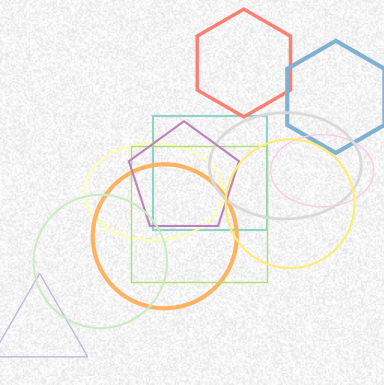[{"shape": "square", "thickness": 1.5, "radius": 0.74, "center": [0.545, 0.55]}, {"shape": "oval", "thickness": 1.5, "radius": 0.9, "center": [0.399, 0.502]}, {"shape": "triangle", "thickness": 1, "radius": 0.72, "center": [0.103, 0.145]}, {"shape": "hexagon", "thickness": 2.5, "radius": 0.7, "center": [0.633, 0.836]}, {"shape": "hexagon", "thickness": 3, "radius": 0.73, "center": [0.872, 0.748]}, {"shape": "circle", "thickness": 3, "radius": 0.93, "center": [0.428, 0.386]}, {"shape": "square", "thickness": 1, "radius": 0.88, "center": [0.517, 0.445]}, {"shape": "oval", "thickness": 1, "radius": 0.67, "center": [0.837, 0.557]}, {"shape": "oval", "thickness": 2, "radius": 0.99, "center": [0.741, 0.569]}, {"shape": "pentagon", "thickness": 1.5, "radius": 0.75, "center": [0.478, 0.535]}, {"shape": "circle", "thickness": 1.5, "radius": 0.87, "center": [0.261, 0.321]}, {"shape": "circle", "thickness": 1.5, "radius": 0.84, "center": [0.754, 0.471]}]